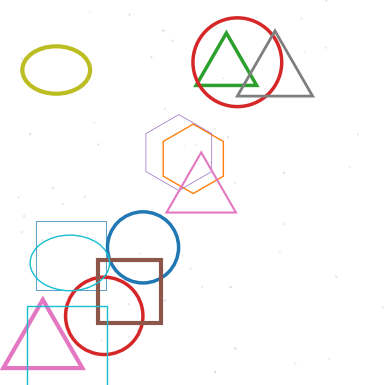[{"shape": "square", "thickness": 0.5, "radius": 0.45, "center": [0.184, 0.336]}, {"shape": "circle", "thickness": 2.5, "radius": 0.46, "center": [0.372, 0.357]}, {"shape": "hexagon", "thickness": 1, "radius": 0.45, "center": [0.502, 0.588]}, {"shape": "triangle", "thickness": 2.5, "radius": 0.45, "center": [0.588, 0.823]}, {"shape": "circle", "thickness": 2.5, "radius": 0.5, "center": [0.271, 0.18]}, {"shape": "circle", "thickness": 2.5, "radius": 0.58, "center": [0.616, 0.838]}, {"shape": "hexagon", "thickness": 0.5, "radius": 0.49, "center": [0.464, 0.604]}, {"shape": "square", "thickness": 3, "radius": 0.41, "center": [0.336, 0.244]}, {"shape": "triangle", "thickness": 3, "radius": 0.59, "center": [0.111, 0.103]}, {"shape": "triangle", "thickness": 1.5, "radius": 0.52, "center": [0.523, 0.5]}, {"shape": "triangle", "thickness": 2, "radius": 0.56, "center": [0.714, 0.807]}, {"shape": "oval", "thickness": 3, "radius": 0.44, "center": [0.146, 0.818]}, {"shape": "oval", "thickness": 1, "radius": 0.52, "center": [0.181, 0.317]}, {"shape": "square", "thickness": 1, "radius": 0.52, "center": [0.174, 0.1]}]